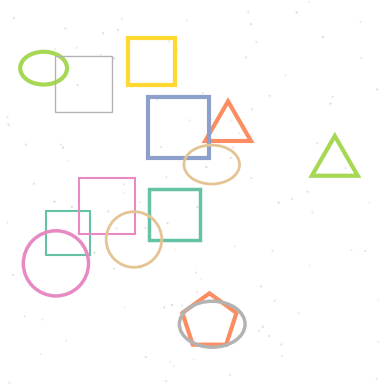[{"shape": "square", "thickness": 1.5, "radius": 0.29, "center": [0.176, 0.395]}, {"shape": "square", "thickness": 2.5, "radius": 0.33, "center": [0.454, 0.443]}, {"shape": "pentagon", "thickness": 3, "radius": 0.37, "center": [0.544, 0.164]}, {"shape": "triangle", "thickness": 3, "radius": 0.34, "center": [0.592, 0.668]}, {"shape": "square", "thickness": 3, "radius": 0.4, "center": [0.464, 0.669]}, {"shape": "circle", "thickness": 2.5, "radius": 0.42, "center": [0.145, 0.316]}, {"shape": "square", "thickness": 1.5, "radius": 0.36, "center": [0.278, 0.465]}, {"shape": "triangle", "thickness": 3, "radius": 0.34, "center": [0.87, 0.578]}, {"shape": "oval", "thickness": 3, "radius": 0.3, "center": [0.113, 0.823]}, {"shape": "square", "thickness": 3, "radius": 0.3, "center": [0.394, 0.841]}, {"shape": "circle", "thickness": 2, "radius": 0.36, "center": [0.348, 0.378]}, {"shape": "oval", "thickness": 2, "radius": 0.36, "center": [0.55, 0.573]}, {"shape": "oval", "thickness": 2.5, "radius": 0.43, "center": [0.551, 0.158]}, {"shape": "square", "thickness": 1, "radius": 0.37, "center": [0.217, 0.782]}]